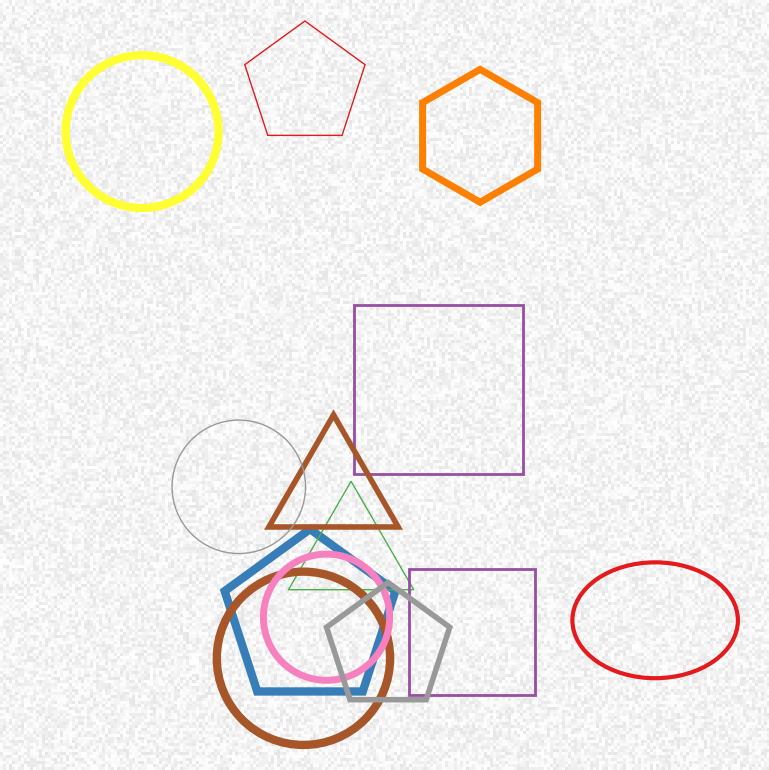[{"shape": "pentagon", "thickness": 0.5, "radius": 0.41, "center": [0.396, 0.891]}, {"shape": "oval", "thickness": 1.5, "radius": 0.54, "center": [0.851, 0.194]}, {"shape": "pentagon", "thickness": 3, "radius": 0.58, "center": [0.403, 0.196]}, {"shape": "triangle", "thickness": 0.5, "radius": 0.47, "center": [0.456, 0.281]}, {"shape": "square", "thickness": 1, "radius": 0.41, "center": [0.613, 0.179]}, {"shape": "square", "thickness": 1, "radius": 0.55, "center": [0.569, 0.495]}, {"shape": "hexagon", "thickness": 2.5, "radius": 0.43, "center": [0.624, 0.824]}, {"shape": "circle", "thickness": 3, "radius": 0.5, "center": [0.184, 0.829]}, {"shape": "circle", "thickness": 3, "radius": 0.56, "center": [0.394, 0.145]}, {"shape": "triangle", "thickness": 2, "radius": 0.49, "center": [0.433, 0.364]}, {"shape": "circle", "thickness": 2.5, "radius": 0.41, "center": [0.424, 0.198]}, {"shape": "circle", "thickness": 0.5, "radius": 0.43, "center": [0.31, 0.368]}, {"shape": "pentagon", "thickness": 2, "radius": 0.42, "center": [0.504, 0.159]}]